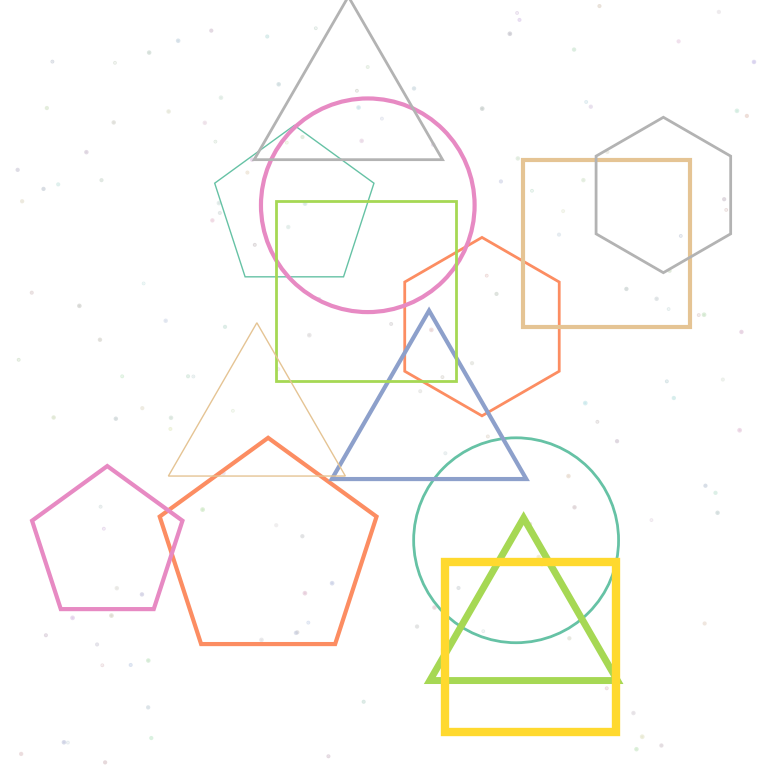[{"shape": "circle", "thickness": 1, "radius": 0.67, "center": [0.67, 0.298]}, {"shape": "pentagon", "thickness": 0.5, "radius": 0.54, "center": [0.382, 0.728]}, {"shape": "pentagon", "thickness": 1.5, "radius": 0.74, "center": [0.348, 0.283]}, {"shape": "hexagon", "thickness": 1, "radius": 0.58, "center": [0.626, 0.576]}, {"shape": "triangle", "thickness": 1.5, "radius": 0.73, "center": [0.557, 0.451]}, {"shape": "pentagon", "thickness": 1.5, "radius": 0.51, "center": [0.139, 0.292]}, {"shape": "circle", "thickness": 1.5, "radius": 0.69, "center": [0.478, 0.733]}, {"shape": "square", "thickness": 1, "radius": 0.58, "center": [0.475, 0.622]}, {"shape": "triangle", "thickness": 2.5, "radius": 0.7, "center": [0.68, 0.187]}, {"shape": "square", "thickness": 3, "radius": 0.55, "center": [0.689, 0.16]}, {"shape": "square", "thickness": 1.5, "radius": 0.54, "center": [0.788, 0.684]}, {"shape": "triangle", "thickness": 0.5, "radius": 0.66, "center": [0.334, 0.448]}, {"shape": "triangle", "thickness": 1, "radius": 0.71, "center": [0.452, 0.863]}, {"shape": "hexagon", "thickness": 1, "radius": 0.5, "center": [0.862, 0.747]}]